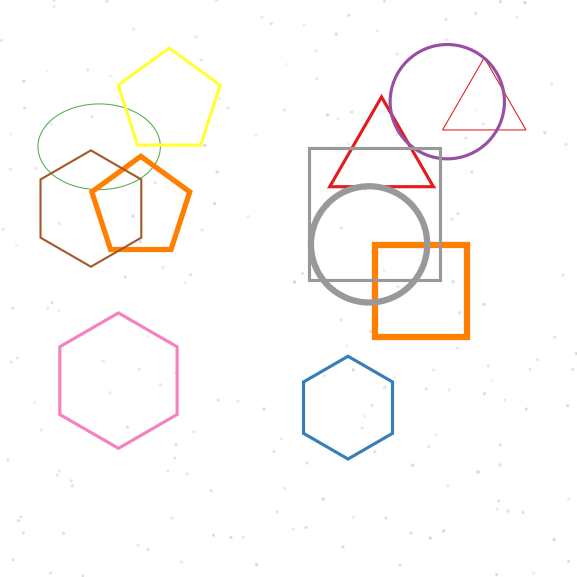[{"shape": "triangle", "thickness": 0.5, "radius": 0.42, "center": [0.839, 0.816]}, {"shape": "triangle", "thickness": 1.5, "radius": 0.52, "center": [0.661, 0.728]}, {"shape": "hexagon", "thickness": 1.5, "radius": 0.44, "center": [0.603, 0.293]}, {"shape": "oval", "thickness": 0.5, "radius": 0.53, "center": [0.172, 0.745]}, {"shape": "circle", "thickness": 1.5, "radius": 0.49, "center": [0.775, 0.823]}, {"shape": "pentagon", "thickness": 2.5, "radius": 0.45, "center": [0.244, 0.639]}, {"shape": "square", "thickness": 3, "radius": 0.4, "center": [0.73, 0.495]}, {"shape": "pentagon", "thickness": 1.5, "radius": 0.46, "center": [0.293, 0.823]}, {"shape": "hexagon", "thickness": 1, "radius": 0.5, "center": [0.157, 0.638]}, {"shape": "hexagon", "thickness": 1.5, "radius": 0.59, "center": [0.205, 0.34]}, {"shape": "circle", "thickness": 3, "radius": 0.5, "center": [0.639, 0.576]}, {"shape": "square", "thickness": 1.5, "radius": 0.57, "center": [0.648, 0.629]}]